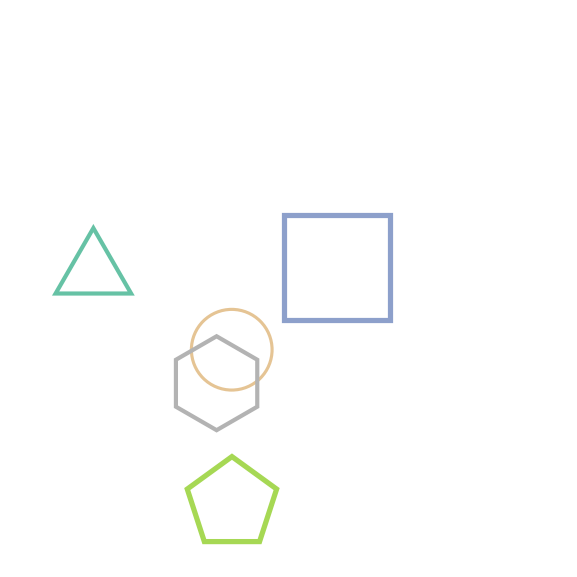[{"shape": "triangle", "thickness": 2, "radius": 0.38, "center": [0.162, 0.529]}, {"shape": "square", "thickness": 2.5, "radius": 0.46, "center": [0.584, 0.535]}, {"shape": "pentagon", "thickness": 2.5, "radius": 0.41, "center": [0.402, 0.127]}, {"shape": "circle", "thickness": 1.5, "radius": 0.35, "center": [0.401, 0.394]}, {"shape": "hexagon", "thickness": 2, "radius": 0.41, "center": [0.375, 0.336]}]